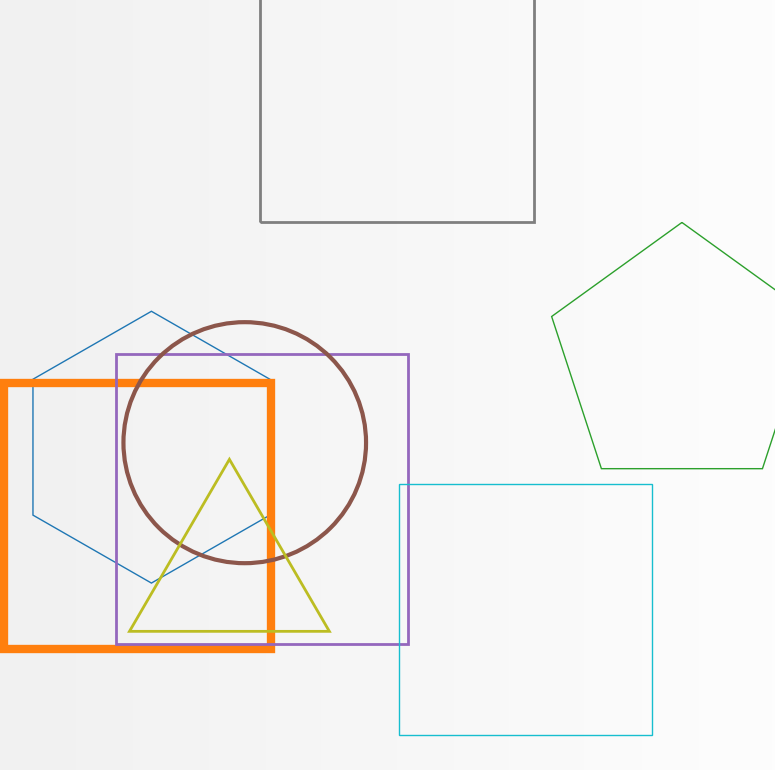[{"shape": "hexagon", "thickness": 0.5, "radius": 0.88, "center": [0.195, 0.419]}, {"shape": "square", "thickness": 3, "radius": 0.86, "center": [0.177, 0.33]}, {"shape": "pentagon", "thickness": 0.5, "radius": 0.88, "center": [0.88, 0.534]}, {"shape": "square", "thickness": 1, "radius": 0.94, "center": [0.338, 0.352]}, {"shape": "circle", "thickness": 1.5, "radius": 0.78, "center": [0.316, 0.425]}, {"shape": "square", "thickness": 1, "radius": 0.89, "center": [0.512, 0.889]}, {"shape": "triangle", "thickness": 1, "radius": 0.74, "center": [0.296, 0.255]}, {"shape": "square", "thickness": 0.5, "radius": 0.81, "center": [0.678, 0.208]}]